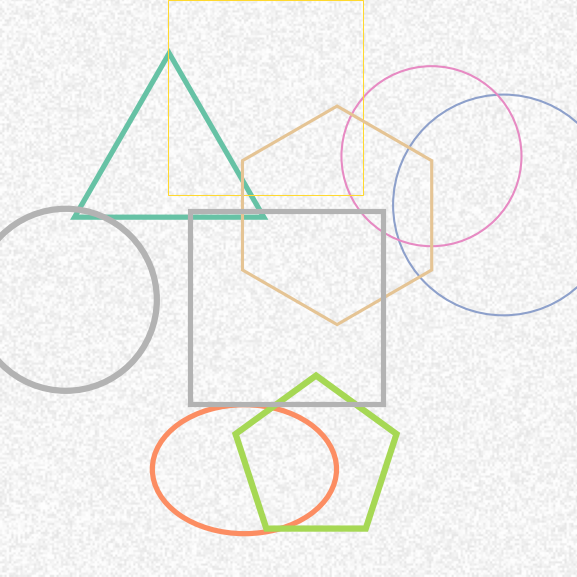[{"shape": "triangle", "thickness": 2.5, "radius": 0.95, "center": [0.293, 0.718]}, {"shape": "oval", "thickness": 2.5, "radius": 0.8, "center": [0.423, 0.187]}, {"shape": "circle", "thickness": 1, "radius": 0.96, "center": [0.872, 0.644]}, {"shape": "circle", "thickness": 1, "radius": 0.78, "center": [0.747, 0.729]}, {"shape": "pentagon", "thickness": 3, "radius": 0.73, "center": [0.547, 0.202]}, {"shape": "square", "thickness": 0.5, "radius": 0.84, "center": [0.46, 0.83]}, {"shape": "hexagon", "thickness": 1.5, "radius": 0.95, "center": [0.584, 0.626]}, {"shape": "circle", "thickness": 3, "radius": 0.79, "center": [0.114, 0.48]}, {"shape": "square", "thickness": 2.5, "radius": 0.83, "center": [0.496, 0.467]}]